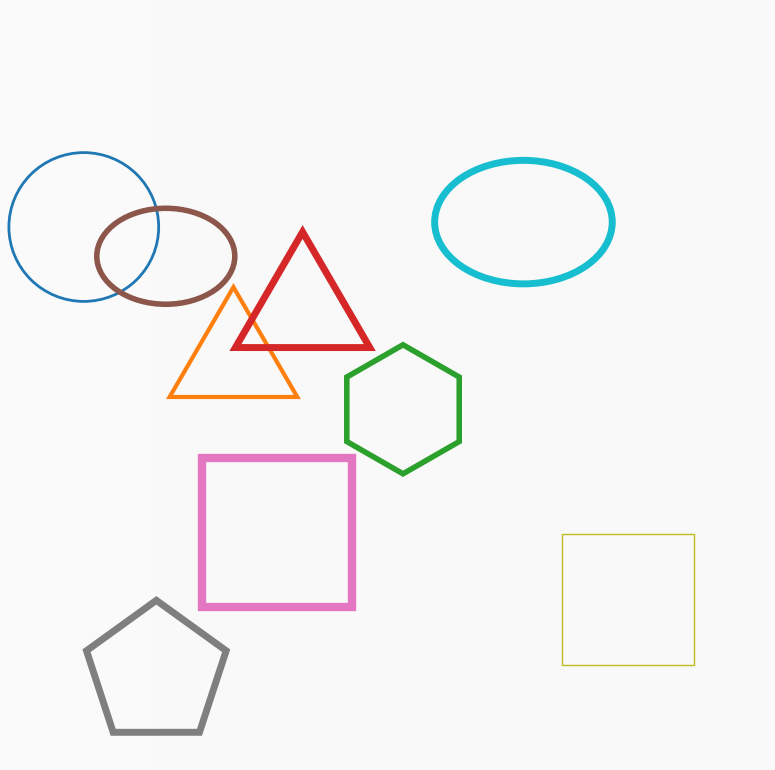[{"shape": "circle", "thickness": 1, "radius": 0.48, "center": [0.108, 0.705]}, {"shape": "triangle", "thickness": 1.5, "radius": 0.48, "center": [0.301, 0.532]}, {"shape": "hexagon", "thickness": 2, "radius": 0.42, "center": [0.52, 0.468]}, {"shape": "triangle", "thickness": 2.5, "radius": 0.5, "center": [0.39, 0.599]}, {"shape": "oval", "thickness": 2, "radius": 0.45, "center": [0.214, 0.667]}, {"shape": "square", "thickness": 3, "radius": 0.48, "center": [0.357, 0.309]}, {"shape": "pentagon", "thickness": 2.5, "radius": 0.47, "center": [0.202, 0.126]}, {"shape": "square", "thickness": 0.5, "radius": 0.43, "center": [0.811, 0.221]}, {"shape": "oval", "thickness": 2.5, "radius": 0.57, "center": [0.675, 0.712]}]